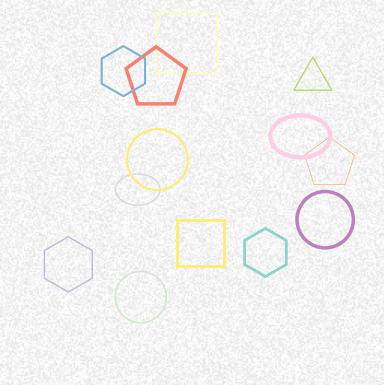[{"shape": "hexagon", "thickness": 2, "radius": 0.31, "center": [0.689, 0.344]}, {"shape": "square", "thickness": 1, "radius": 0.39, "center": [0.484, 0.89]}, {"shape": "hexagon", "thickness": 1, "radius": 0.36, "center": [0.177, 0.313]}, {"shape": "pentagon", "thickness": 2.5, "radius": 0.41, "center": [0.406, 0.797]}, {"shape": "hexagon", "thickness": 1.5, "radius": 0.33, "center": [0.32, 0.815]}, {"shape": "pentagon", "thickness": 0.5, "radius": 0.34, "center": [0.856, 0.576]}, {"shape": "triangle", "thickness": 1, "radius": 0.29, "center": [0.813, 0.794]}, {"shape": "oval", "thickness": 3, "radius": 0.39, "center": [0.78, 0.646]}, {"shape": "oval", "thickness": 1, "radius": 0.29, "center": [0.358, 0.508]}, {"shape": "circle", "thickness": 2.5, "radius": 0.37, "center": [0.845, 0.429]}, {"shape": "circle", "thickness": 1, "radius": 0.33, "center": [0.365, 0.228]}, {"shape": "circle", "thickness": 1.5, "radius": 0.4, "center": [0.409, 0.586]}, {"shape": "square", "thickness": 2, "radius": 0.3, "center": [0.521, 0.369]}]